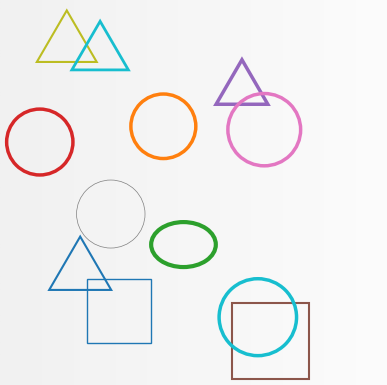[{"shape": "square", "thickness": 1, "radius": 0.41, "center": [0.307, 0.193]}, {"shape": "triangle", "thickness": 1.5, "radius": 0.46, "center": [0.207, 0.293]}, {"shape": "circle", "thickness": 2.5, "radius": 0.42, "center": [0.422, 0.672]}, {"shape": "oval", "thickness": 3, "radius": 0.42, "center": [0.474, 0.365]}, {"shape": "circle", "thickness": 2.5, "radius": 0.43, "center": [0.103, 0.631]}, {"shape": "triangle", "thickness": 2.5, "radius": 0.39, "center": [0.624, 0.768]}, {"shape": "square", "thickness": 1.5, "radius": 0.5, "center": [0.697, 0.115]}, {"shape": "circle", "thickness": 2.5, "radius": 0.47, "center": [0.682, 0.663]}, {"shape": "circle", "thickness": 0.5, "radius": 0.44, "center": [0.286, 0.444]}, {"shape": "triangle", "thickness": 1.5, "radius": 0.45, "center": [0.172, 0.884]}, {"shape": "triangle", "thickness": 2, "radius": 0.42, "center": [0.258, 0.861]}, {"shape": "circle", "thickness": 2.5, "radius": 0.5, "center": [0.665, 0.176]}]